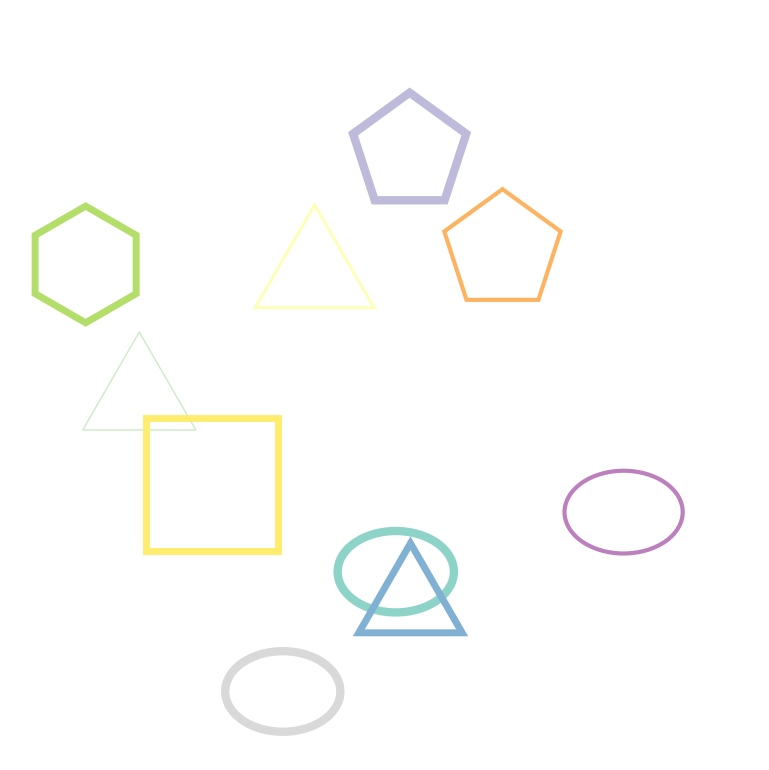[{"shape": "oval", "thickness": 3, "radius": 0.38, "center": [0.514, 0.258]}, {"shape": "triangle", "thickness": 1, "radius": 0.44, "center": [0.409, 0.645]}, {"shape": "pentagon", "thickness": 3, "radius": 0.39, "center": [0.532, 0.802]}, {"shape": "triangle", "thickness": 2.5, "radius": 0.39, "center": [0.533, 0.217]}, {"shape": "pentagon", "thickness": 1.5, "radius": 0.4, "center": [0.653, 0.675]}, {"shape": "hexagon", "thickness": 2.5, "radius": 0.38, "center": [0.111, 0.657]}, {"shape": "oval", "thickness": 3, "radius": 0.37, "center": [0.367, 0.102]}, {"shape": "oval", "thickness": 1.5, "radius": 0.38, "center": [0.81, 0.335]}, {"shape": "triangle", "thickness": 0.5, "radius": 0.42, "center": [0.181, 0.484]}, {"shape": "square", "thickness": 2.5, "radius": 0.43, "center": [0.275, 0.371]}]